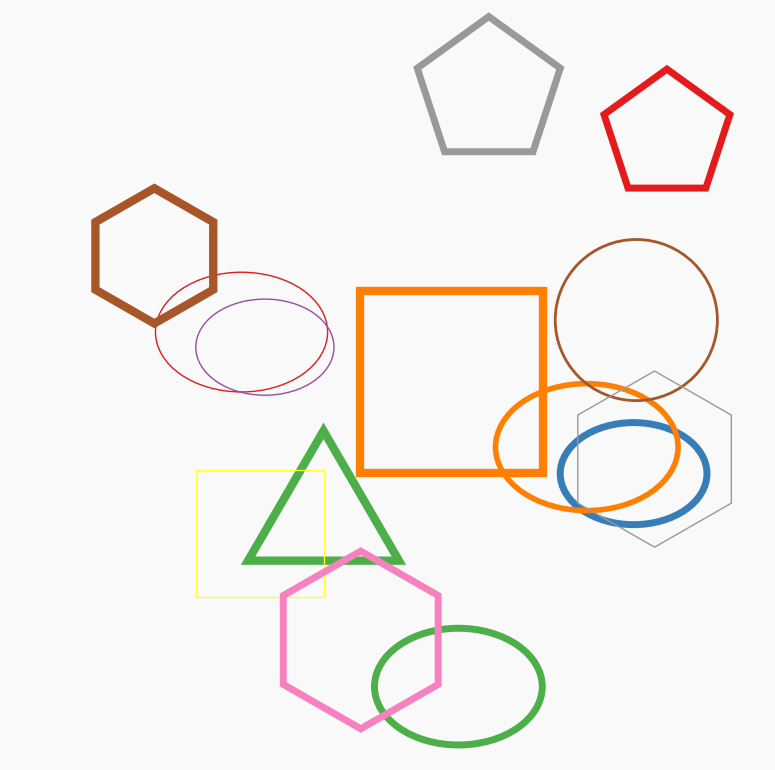[{"shape": "oval", "thickness": 0.5, "radius": 0.56, "center": [0.312, 0.569]}, {"shape": "pentagon", "thickness": 2.5, "radius": 0.43, "center": [0.861, 0.825]}, {"shape": "oval", "thickness": 2.5, "radius": 0.47, "center": [0.818, 0.385]}, {"shape": "oval", "thickness": 2.5, "radius": 0.54, "center": [0.591, 0.108]}, {"shape": "triangle", "thickness": 3, "radius": 0.56, "center": [0.417, 0.328]}, {"shape": "oval", "thickness": 0.5, "radius": 0.45, "center": [0.342, 0.549]}, {"shape": "square", "thickness": 3, "radius": 0.59, "center": [0.583, 0.504]}, {"shape": "oval", "thickness": 2, "radius": 0.59, "center": [0.757, 0.419]}, {"shape": "square", "thickness": 0.5, "radius": 0.41, "center": [0.335, 0.308]}, {"shape": "circle", "thickness": 1, "radius": 0.52, "center": [0.821, 0.584]}, {"shape": "hexagon", "thickness": 3, "radius": 0.44, "center": [0.199, 0.668]}, {"shape": "hexagon", "thickness": 2.5, "radius": 0.58, "center": [0.465, 0.169]}, {"shape": "pentagon", "thickness": 2.5, "radius": 0.49, "center": [0.631, 0.881]}, {"shape": "hexagon", "thickness": 0.5, "radius": 0.57, "center": [0.845, 0.404]}]